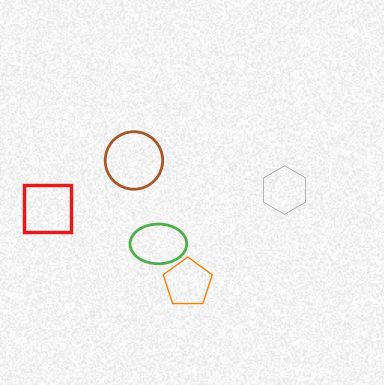[{"shape": "square", "thickness": 2.5, "radius": 0.31, "center": [0.123, 0.458]}, {"shape": "oval", "thickness": 2, "radius": 0.37, "center": [0.411, 0.366]}, {"shape": "pentagon", "thickness": 1, "radius": 0.33, "center": [0.488, 0.266]}, {"shape": "circle", "thickness": 2, "radius": 0.37, "center": [0.348, 0.583]}, {"shape": "hexagon", "thickness": 0.5, "radius": 0.32, "center": [0.739, 0.506]}]